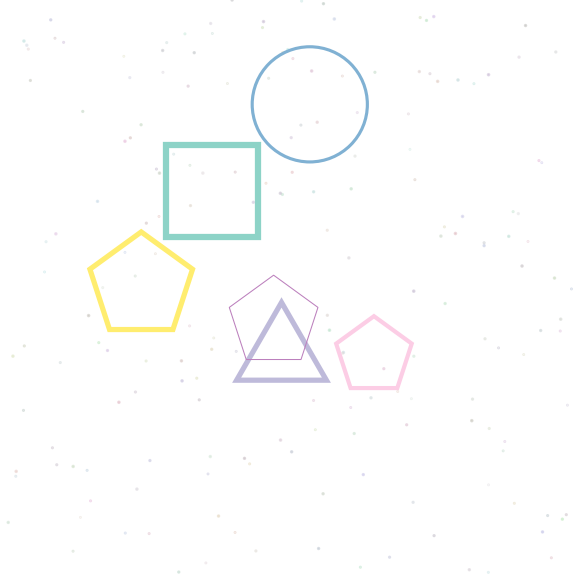[{"shape": "square", "thickness": 3, "radius": 0.4, "center": [0.367, 0.668]}, {"shape": "triangle", "thickness": 2.5, "radius": 0.45, "center": [0.487, 0.386]}, {"shape": "circle", "thickness": 1.5, "radius": 0.5, "center": [0.536, 0.818]}, {"shape": "pentagon", "thickness": 2, "radius": 0.34, "center": [0.648, 0.383]}, {"shape": "pentagon", "thickness": 0.5, "radius": 0.4, "center": [0.474, 0.442]}, {"shape": "pentagon", "thickness": 2.5, "radius": 0.47, "center": [0.245, 0.504]}]